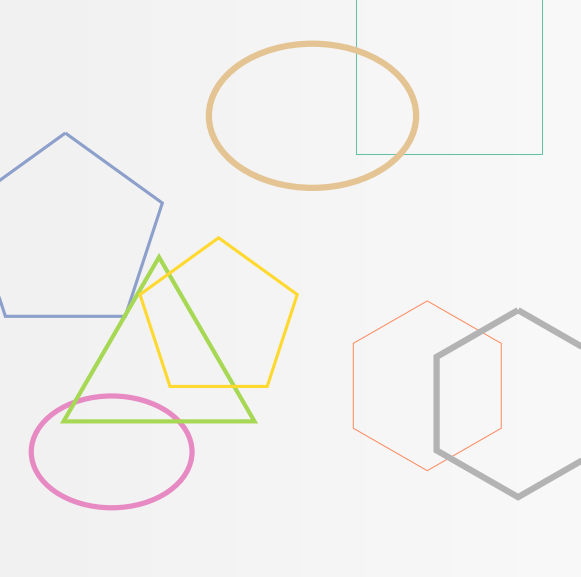[{"shape": "square", "thickness": 0.5, "radius": 0.8, "center": [0.773, 0.891]}, {"shape": "hexagon", "thickness": 0.5, "radius": 0.73, "center": [0.735, 0.331]}, {"shape": "pentagon", "thickness": 1.5, "radius": 0.88, "center": [0.112, 0.593]}, {"shape": "oval", "thickness": 2.5, "radius": 0.69, "center": [0.192, 0.217]}, {"shape": "triangle", "thickness": 2, "radius": 0.95, "center": [0.274, 0.364]}, {"shape": "pentagon", "thickness": 1.5, "radius": 0.71, "center": [0.376, 0.445]}, {"shape": "oval", "thickness": 3, "radius": 0.89, "center": [0.538, 0.799]}, {"shape": "hexagon", "thickness": 3, "radius": 0.81, "center": [0.891, 0.3]}]